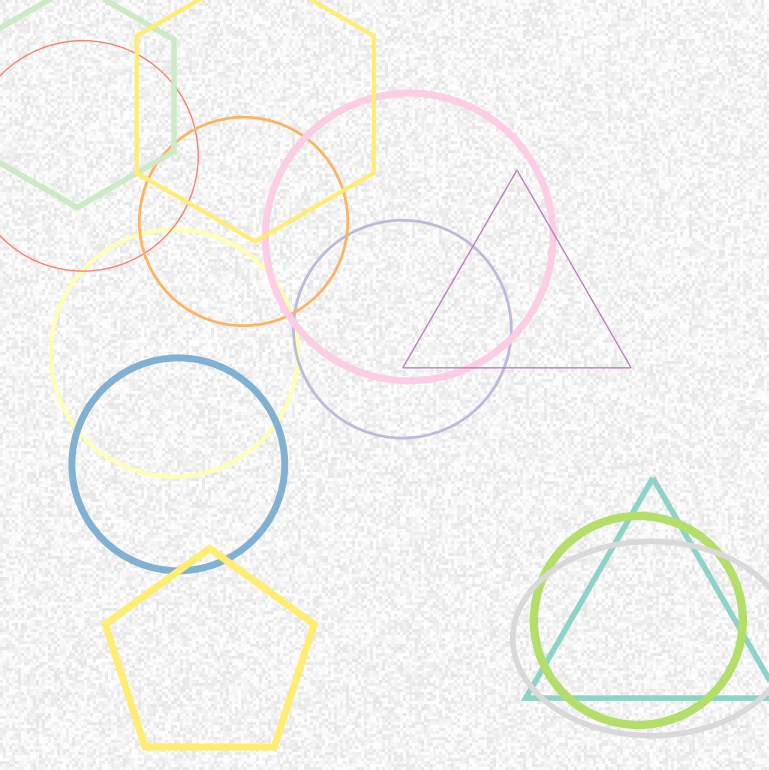[{"shape": "triangle", "thickness": 2, "radius": 0.95, "center": [0.848, 0.189]}, {"shape": "circle", "thickness": 1.5, "radius": 0.8, "center": [0.226, 0.541]}, {"shape": "circle", "thickness": 1, "radius": 0.71, "center": [0.523, 0.573]}, {"shape": "circle", "thickness": 0.5, "radius": 0.75, "center": [0.108, 0.798]}, {"shape": "circle", "thickness": 2.5, "radius": 0.69, "center": [0.232, 0.397]}, {"shape": "circle", "thickness": 1, "radius": 0.68, "center": [0.316, 0.712]}, {"shape": "circle", "thickness": 3, "radius": 0.68, "center": [0.829, 0.194]}, {"shape": "circle", "thickness": 2.5, "radius": 0.93, "center": [0.532, 0.692]}, {"shape": "oval", "thickness": 2, "radius": 0.9, "center": [0.846, 0.171]}, {"shape": "triangle", "thickness": 0.5, "radius": 0.86, "center": [0.671, 0.608]}, {"shape": "hexagon", "thickness": 2, "radius": 0.73, "center": [0.1, 0.876]}, {"shape": "hexagon", "thickness": 1.5, "radius": 0.89, "center": [0.331, 0.864]}, {"shape": "pentagon", "thickness": 2.5, "radius": 0.71, "center": [0.272, 0.145]}]